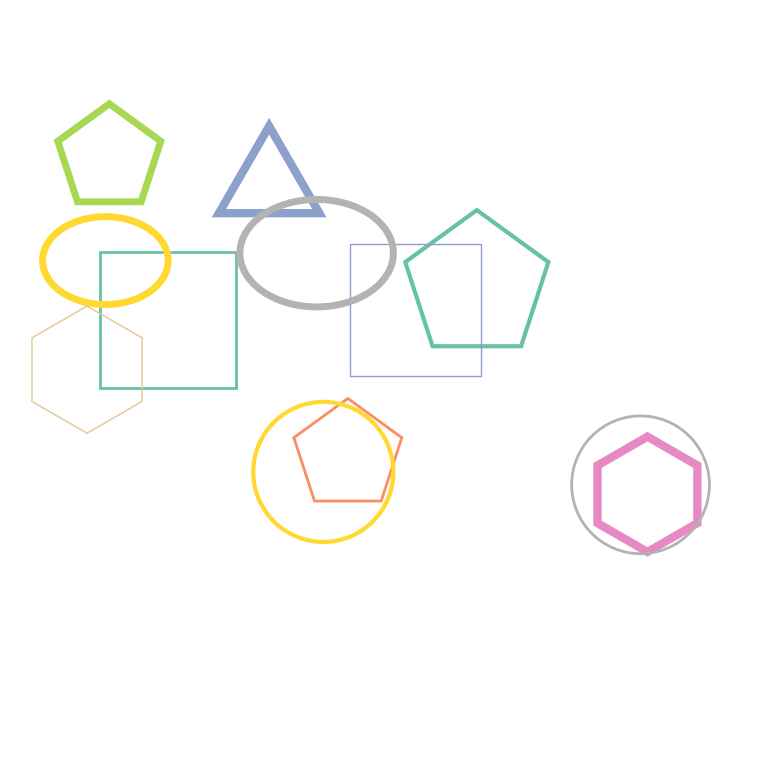[{"shape": "pentagon", "thickness": 1.5, "radius": 0.49, "center": [0.619, 0.629]}, {"shape": "square", "thickness": 1, "radius": 0.44, "center": [0.218, 0.584]}, {"shape": "pentagon", "thickness": 1, "radius": 0.37, "center": [0.452, 0.409]}, {"shape": "square", "thickness": 0.5, "radius": 0.43, "center": [0.539, 0.598]}, {"shape": "triangle", "thickness": 3, "radius": 0.38, "center": [0.35, 0.761]}, {"shape": "hexagon", "thickness": 3, "radius": 0.37, "center": [0.841, 0.358]}, {"shape": "pentagon", "thickness": 2.5, "radius": 0.35, "center": [0.142, 0.795]}, {"shape": "oval", "thickness": 2.5, "radius": 0.41, "center": [0.137, 0.662]}, {"shape": "circle", "thickness": 1.5, "radius": 0.45, "center": [0.42, 0.387]}, {"shape": "hexagon", "thickness": 0.5, "radius": 0.41, "center": [0.113, 0.52]}, {"shape": "circle", "thickness": 1, "radius": 0.45, "center": [0.832, 0.37]}, {"shape": "oval", "thickness": 2.5, "radius": 0.5, "center": [0.411, 0.671]}]